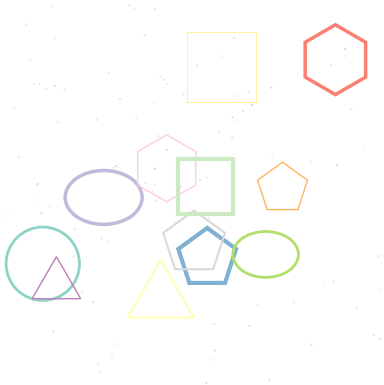[{"shape": "circle", "thickness": 2, "radius": 0.48, "center": [0.111, 0.315]}, {"shape": "triangle", "thickness": 1.5, "radius": 0.5, "center": [0.418, 0.225]}, {"shape": "oval", "thickness": 2.5, "radius": 0.5, "center": [0.269, 0.487]}, {"shape": "hexagon", "thickness": 2.5, "radius": 0.45, "center": [0.871, 0.845]}, {"shape": "pentagon", "thickness": 3, "radius": 0.39, "center": [0.538, 0.329]}, {"shape": "pentagon", "thickness": 1, "radius": 0.34, "center": [0.734, 0.511]}, {"shape": "oval", "thickness": 2, "radius": 0.43, "center": [0.69, 0.339]}, {"shape": "hexagon", "thickness": 1, "radius": 0.44, "center": [0.433, 0.563]}, {"shape": "pentagon", "thickness": 1.5, "radius": 0.42, "center": [0.504, 0.369]}, {"shape": "triangle", "thickness": 1, "radius": 0.36, "center": [0.147, 0.261]}, {"shape": "square", "thickness": 3, "radius": 0.36, "center": [0.535, 0.516]}, {"shape": "square", "thickness": 0.5, "radius": 0.45, "center": [0.576, 0.825]}]